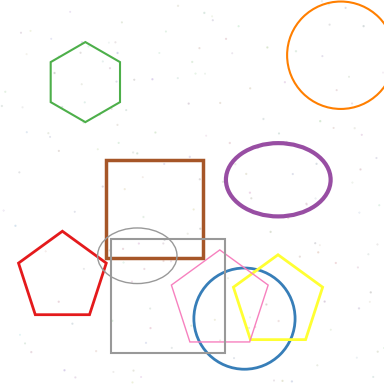[{"shape": "pentagon", "thickness": 2, "radius": 0.6, "center": [0.162, 0.28]}, {"shape": "circle", "thickness": 2, "radius": 0.66, "center": [0.635, 0.172]}, {"shape": "hexagon", "thickness": 1.5, "radius": 0.52, "center": [0.222, 0.787]}, {"shape": "oval", "thickness": 3, "radius": 0.68, "center": [0.723, 0.533]}, {"shape": "circle", "thickness": 1.5, "radius": 0.7, "center": [0.885, 0.857]}, {"shape": "pentagon", "thickness": 2, "radius": 0.61, "center": [0.722, 0.216]}, {"shape": "square", "thickness": 2.5, "radius": 0.63, "center": [0.401, 0.457]}, {"shape": "pentagon", "thickness": 1, "radius": 0.66, "center": [0.571, 0.219]}, {"shape": "square", "thickness": 1.5, "radius": 0.74, "center": [0.436, 0.232]}, {"shape": "oval", "thickness": 1, "radius": 0.52, "center": [0.357, 0.336]}]